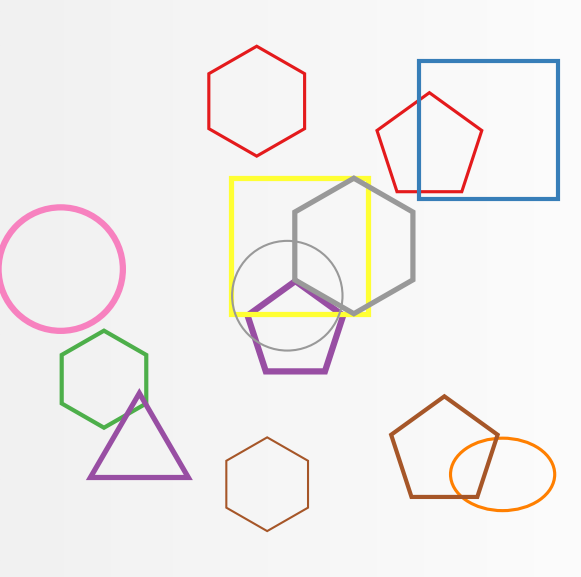[{"shape": "pentagon", "thickness": 1.5, "radius": 0.47, "center": [0.739, 0.744]}, {"shape": "hexagon", "thickness": 1.5, "radius": 0.48, "center": [0.442, 0.824]}, {"shape": "square", "thickness": 2, "radius": 0.6, "center": [0.84, 0.774]}, {"shape": "hexagon", "thickness": 2, "radius": 0.42, "center": [0.179, 0.343]}, {"shape": "triangle", "thickness": 2.5, "radius": 0.49, "center": [0.24, 0.221]}, {"shape": "pentagon", "thickness": 3, "radius": 0.43, "center": [0.508, 0.426]}, {"shape": "oval", "thickness": 1.5, "radius": 0.45, "center": [0.865, 0.178]}, {"shape": "square", "thickness": 2.5, "radius": 0.59, "center": [0.516, 0.573]}, {"shape": "pentagon", "thickness": 2, "radius": 0.48, "center": [0.765, 0.217]}, {"shape": "hexagon", "thickness": 1, "radius": 0.41, "center": [0.46, 0.161]}, {"shape": "circle", "thickness": 3, "radius": 0.53, "center": [0.104, 0.533]}, {"shape": "circle", "thickness": 1, "radius": 0.47, "center": [0.494, 0.487]}, {"shape": "hexagon", "thickness": 2.5, "radius": 0.59, "center": [0.609, 0.573]}]